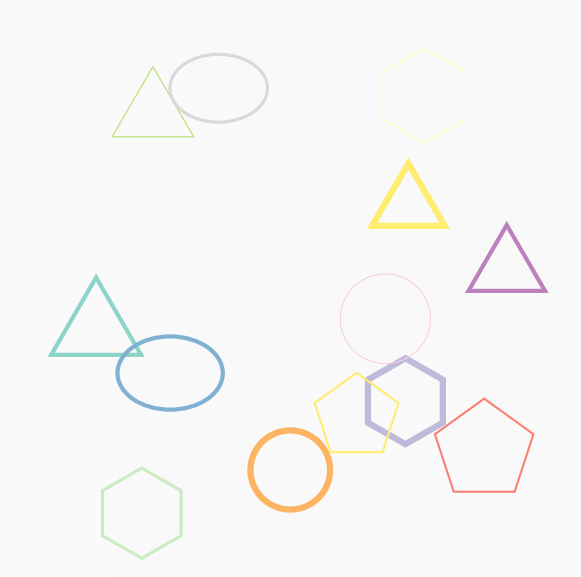[{"shape": "triangle", "thickness": 2, "radius": 0.45, "center": [0.165, 0.429]}, {"shape": "hexagon", "thickness": 0.5, "radius": 0.41, "center": [0.73, 0.833]}, {"shape": "hexagon", "thickness": 3, "radius": 0.37, "center": [0.697, 0.304]}, {"shape": "pentagon", "thickness": 1, "radius": 0.45, "center": [0.833, 0.22]}, {"shape": "oval", "thickness": 2, "radius": 0.45, "center": [0.293, 0.353]}, {"shape": "circle", "thickness": 3, "radius": 0.34, "center": [0.499, 0.185]}, {"shape": "triangle", "thickness": 0.5, "radius": 0.41, "center": [0.263, 0.803]}, {"shape": "circle", "thickness": 0.5, "radius": 0.39, "center": [0.663, 0.447]}, {"shape": "oval", "thickness": 1.5, "radius": 0.42, "center": [0.376, 0.846]}, {"shape": "triangle", "thickness": 2, "radius": 0.38, "center": [0.872, 0.533]}, {"shape": "hexagon", "thickness": 1.5, "radius": 0.39, "center": [0.244, 0.111]}, {"shape": "pentagon", "thickness": 1, "radius": 0.38, "center": [0.614, 0.278]}, {"shape": "triangle", "thickness": 3, "radius": 0.36, "center": [0.703, 0.644]}]